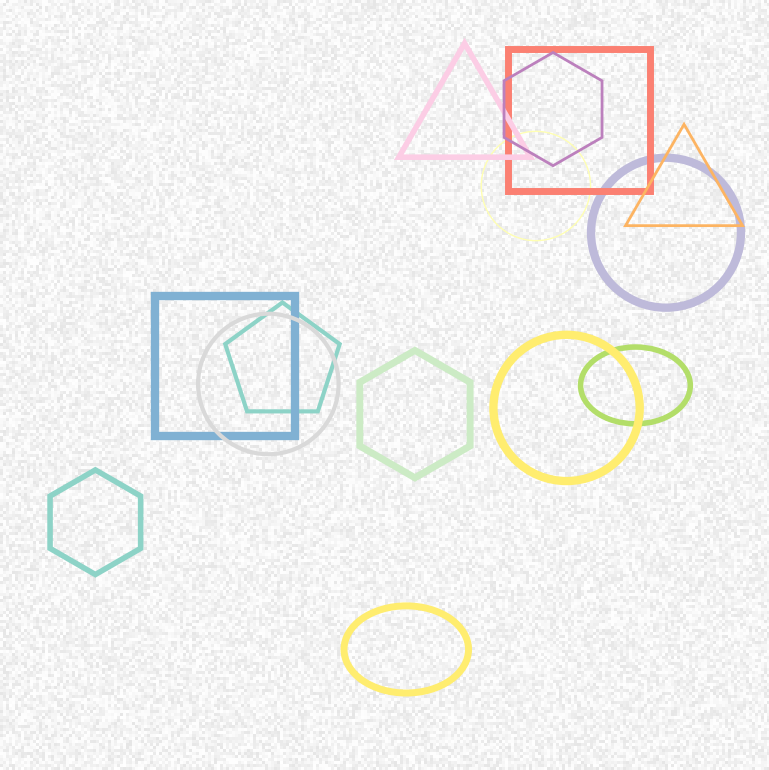[{"shape": "pentagon", "thickness": 1.5, "radius": 0.39, "center": [0.367, 0.529]}, {"shape": "hexagon", "thickness": 2, "radius": 0.34, "center": [0.124, 0.322]}, {"shape": "circle", "thickness": 0.5, "radius": 0.35, "center": [0.696, 0.758]}, {"shape": "circle", "thickness": 3, "radius": 0.49, "center": [0.865, 0.698]}, {"shape": "square", "thickness": 2.5, "radius": 0.46, "center": [0.752, 0.844]}, {"shape": "square", "thickness": 3, "radius": 0.45, "center": [0.292, 0.525]}, {"shape": "triangle", "thickness": 1, "radius": 0.44, "center": [0.888, 0.751]}, {"shape": "oval", "thickness": 2, "radius": 0.36, "center": [0.825, 0.499]}, {"shape": "triangle", "thickness": 2, "radius": 0.49, "center": [0.603, 0.845]}, {"shape": "circle", "thickness": 1.5, "radius": 0.46, "center": [0.348, 0.501]}, {"shape": "hexagon", "thickness": 1, "radius": 0.37, "center": [0.718, 0.858]}, {"shape": "hexagon", "thickness": 2.5, "radius": 0.41, "center": [0.539, 0.462]}, {"shape": "oval", "thickness": 2.5, "radius": 0.4, "center": [0.528, 0.157]}, {"shape": "circle", "thickness": 3, "radius": 0.47, "center": [0.736, 0.47]}]